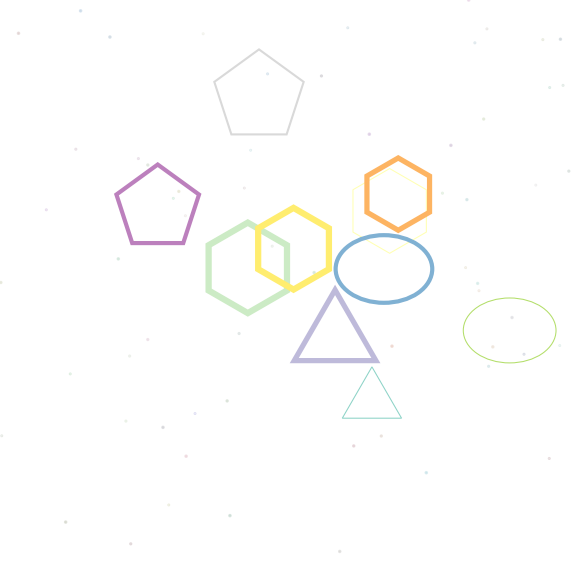[{"shape": "triangle", "thickness": 0.5, "radius": 0.3, "center": [0.644, 0.305]}, {"shape": "hexagon", "thickness": 0.5, "radius": 0.37, "center": [0.675, 0.634]}, {"shape": "triangle", "thickness": 2.5, "radius": 0.41, "center": [0.58, 0.416]}, {"shape": "oval", "thickness": 2, "radius": 0.42, "center": [0.665, 0.533]}, {"shape": "hexagon", "thickness": 2.5, "radius": 0.31, "center": [0.69, 0.663]}, {"shape": "oval", "thickness": 0.5, "radius": 0.4, "center": [0.883, 0.427]}, {"shape": "pentagon", "thickness": 1, "radius": 0.41, "center": [0.448, 0.832]}, {"shape": "pentagon", "thickness": 2, "radius": 0.38, "center": [0.273, 0.639]}, {"shape": "hexagon", "thickness": 3, "radius": 0.39, "center": [0.429, 0.535]}, {"shape": "hexagon", "thickness": 3, "radius": 0.35, "center": [0.508, 0.568]}]